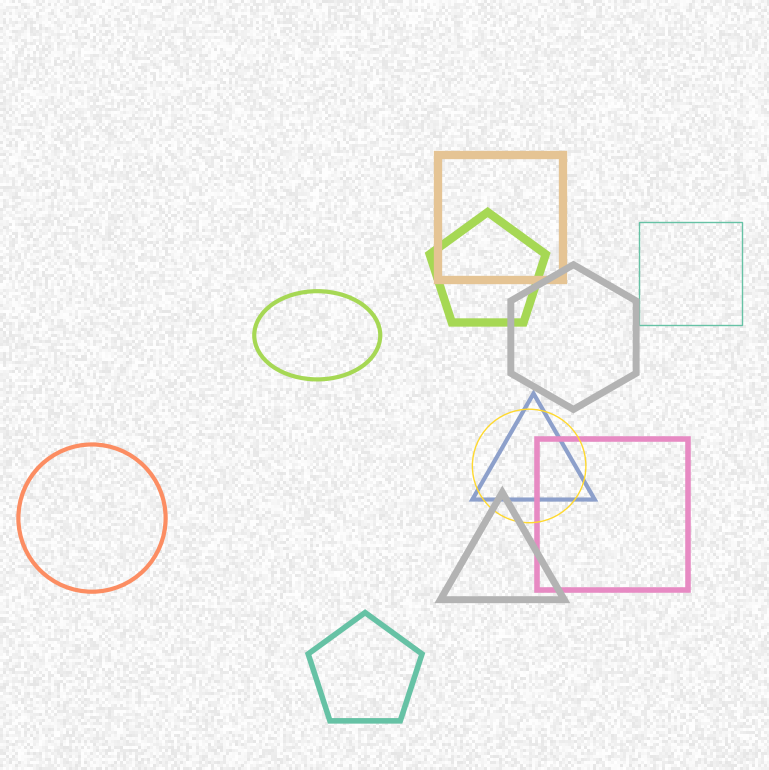[{"shape": "pentagon", "thickness": 2, "radius": 0.39, "center": [0.474, 0.127]}, {"shape": "square", "thickness": 0.5, "radius": 0.33, "center": [0.897, 0.644]}, {"shape": "circle", "thickness": 1.5, "radius": 0.48, "center": [0.119, 0.327]}, {"shape": "triangle", "thickness": 1.5, "radius": 0.46, "center": [0.693, 0.397]}, {"shape": "square", "thickness": 2, "radius": 0.49, "center": [0.795, 0.331]}, {"shape": "oval", "thickness": 1.5, "radius": 0.41, "center": [0.412, 0.565]}, {"shape": "pentagon", "thickness": 3, "radius": 0.4, "center": [0.633, 0.645]}, {"shape": "circle", "thickness": 0.5, "radius": 0.37, "center": [0.687, 0.395]}, {"shape": "square", "thickness": 3, "radius": 0.41, "center": [0.65, 0.718]}, {"shape": "triangle", "thickness": 2.5, "radius": 0.46, "center": [0.652, 0.268]}, {"shape": "hexagon", "thickness": 2.5, "radius": 0.47, "center": [0.745, 0.562]}]